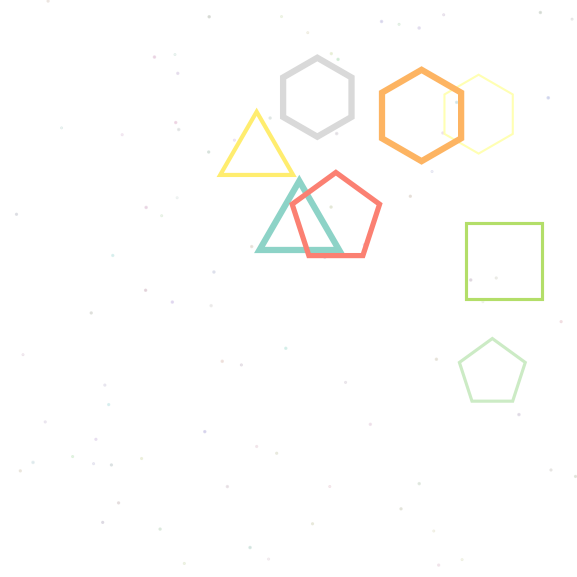[{"shape": "triangle", "thickness": 3, "radius": 0.4, "center": [0.518, 0.606]}, {"shape": "hexagon", "thickness": 1, "radius": 0.34, "center": [0.829, 0.801]}, {"shape": "pentagon", "thickness": 2.5, "radius": 0.4, "center": [0.582, 0.621]}, {"shape": "hexagon", "thickness": 3, "radius": 0.4, "center": [0.73, 0.799]}, {"shape": "square", "thickness": 1.5, "radius": 0.33, "center": [0.873, 0.547]}, {"shape": "hexagon", "thickness": 3, "radius": 0.34, "center": [0.549, 0.831]}, {"shape": "pentagon", "thickness": 1.5, "radius": 0.3, "center": [0.853, 0.353]}, {"shape": "triangle", "thickness": 2, "radius": 0.36, "center": [0.444, 0.733]}]